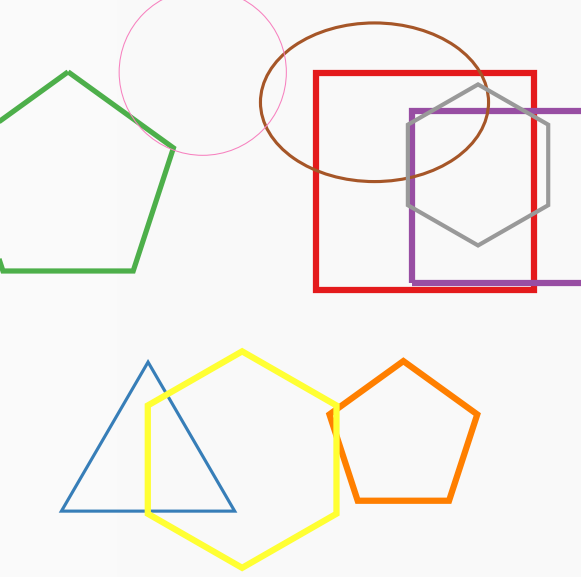[{"shape": "square", "thickness": 3, "radius": 0.94, "center": [0.731, 0.684]}, {"shape": "triangle", "thickness": 1.5, "radius": 0.86, "center": [0.255, 0.2]}, {"shape": "pentagon", "thickness": 2.5, "radius": 0.95, "center": [0.117, 0.684]}, {"shape": "square", "thickness": 3, "radius": 0.75, "center": [0.857, 0.659]}, {"shape": "pentagon", "thickness": 3, "radius": 0.67, "center": [0.694, 0.24]}, {"shape": "hexagon", "thickness": 3, "radius": 0.94, "center": [0.417, 0.203]}, {"shape": "oval", "thickness": 1.5, "radius": 0.98, "center": [0.644, 0.822]}, {"shape": "circle", "thickness": 0.5, "radius": 0.72, "center": [0.349, 0.874]}, {"shape": "hexagon", "thickness": 2, "radius": 0.7, "center": [0.822, 0.714]}]